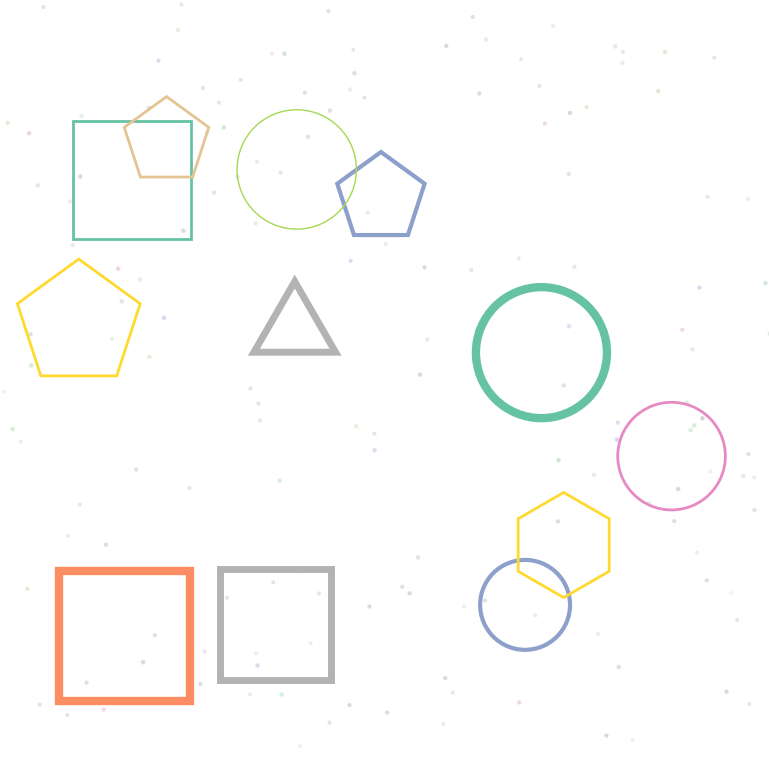[{"shape": "square", "thickness": 1, "radius": 0.38, "center": [0.172, 0.766]}, {"shape": "circle", "thickness": 3, "radius": 0.43, "center": [0.703, 0.542]}, {"shape": "square", "thickness": 3, "radius": 0.42, "center": [0.162, 0.174]}, {"shape": "pentagon", "thickness": 1.5, "radius": 0.3, "center": [0.495, 0.743]}, {"shape": "circle", "thickness": 1.5, "radius": 0.29, "center": [0.682, 0.214]}, {"shape": "circle", "thickness": 1, "radius": 0.35, "center": [0.872, 0.408]}, {"shape": "circle", "thickness": 0.5, "radius": 0.39, "center": [0.385, 0.78]}, {"shape": "pentagon", "thickness": 1, "radius": 0.42, "center": [0.102, 0.58]}, {"shape": "hexagon", "thickness": 1, "radius": 0.34, "center": [0.732, 0.292]}, {"shape": "pentagon", "thickness": 1, "radius": 0.29, "center": [0.216, 0.817]}, {"shape": "square", "thickness": 2.5, "radius": 0.36, "center": [0.357, 0.189]}, {"shape": "triangle", "thickness": 2.5, "radius": 0.31, "center": [0.383, 0.573]}]